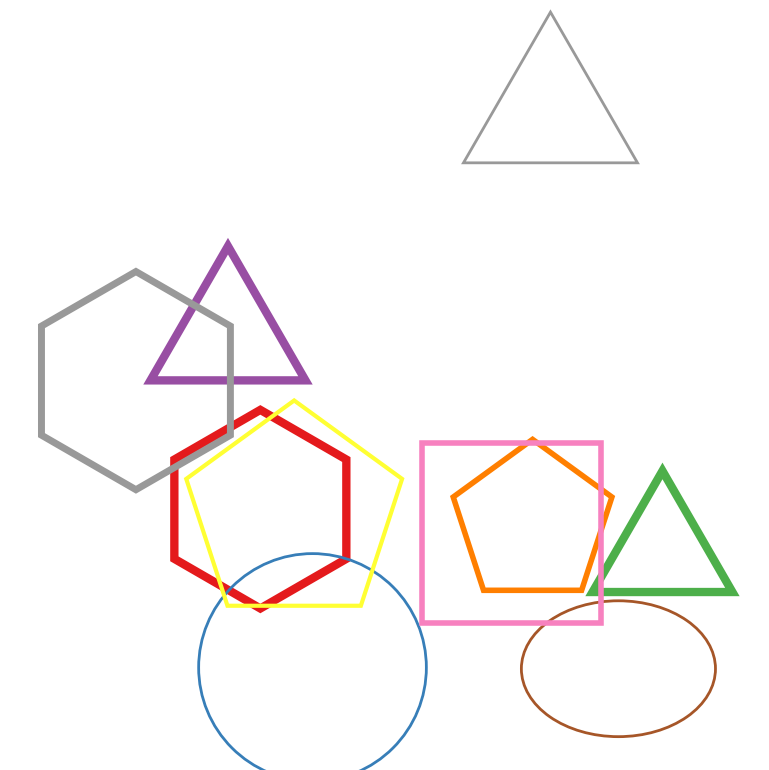[{"shape": "hexagon", "thickness": 3, "radius": 0.64, "center": [0.338, 0.339]}, {"shape": "circle", "thickness": 1, "radius": 0.74, "center": [0.406, 0.133]}, {"shape": "triangle", "thickness": 3, "radius": 0.52, "center": [0.86, 0.284]}, {"shape": "triangle", "thickness": 3, "radius": 0.58, "center": [0.296, 0.564]}, {"shape": "pentagon", "thickness": 2, "radius": 0.54, "center": [0.692, 0.321]}, {"shape": "pentagon", "thickness": 1.5, "radius": 0.74, "center": [0.382, 0.333]}, {"shape": "oval", "thickness": 1, "radius": 0.63, "center": [0.803, 0.132]}, {"shape": "square", "thickness": 2, "radius": 0.58, "center": [0.664, 0.308]}, {"shape": "hexagon", "thickness": 2.5, "radius": 0.71, "center": [0.177, 0.506]}, {"shape": "triangle", "thickness": 1, "radius": 0.65, "center": [0.715, 0.854]}]